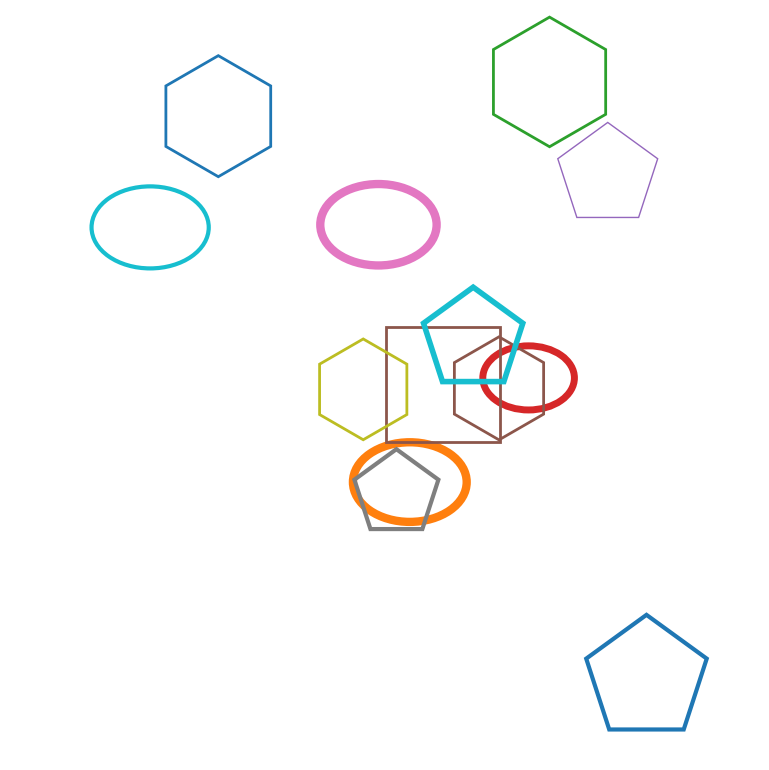[{"shape": "pentagon", "thickness": 1.5, "radius": 0.41, "center": [0.84, 0.119]}, {"shape": "hexagon", "thickness": 1, "radius": 0.39, "center": [0.284, 0.849]}, {"shape": "oval", "thickness": 3, "radius": 0.37, "center": [0.532, 0.374]}, {"shape": "hexagon", "thickness": 1, "radius": 0.42, "center": [0.714, 0.894]}, {"shape": "oval", "thickness": 2.5, "radius": 0.3, "center": [0.687, 0.509]}, {"shape": "pentagon", "thickness": 0.5, "radius": 0.34, "center": [0.789, 0.773]}, {"shape": "hexagon", "thickness": 1, "radius": 0.33, "center": [0.648, 0.496]}, {"shape": "square", "thickness": 1, "radius": 0.37, "center": [0.576, 0.501]}, {"shape": "oval", "thickness": 3, "radius": 0.38, "center": [0.492, 0.708]}, {"shape": "pentagon", "thickness": 1.5, "radius": 0.29, "center": [0.515, 0.359]}, {"shape": "hexagon", "thickness": 1, "radius": 0.33, "center": [0.472, 0.494]}, {"shape": "pentagon", "thickness": 2, "radius": 0.34, "center": [0.615, 0.559]}, {"shape": "oval", "thickness": 1.5, "radius": 0.38, "center": [0.195, 0.705]}]